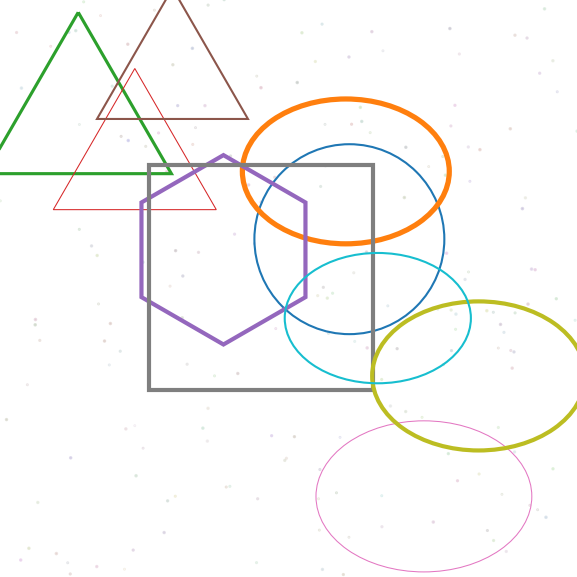[{"shape": "circle", "thickness": 1, "radius": 0.82, "center": [0.605, 0.585]}, {"shape": "oval", "thickness": 2.5, "radius": 0.9, "center": [0.599, 0.702]}, {"shape": "triangle", "thickness": 1.5, "radius": 0.93, "center": [0.135, 0.792]}, {"shape": "triangle", "thickness": 0.5, "radius": 0.81, "center": [0.233, 0.718]}, {"shape": "hexagon", "thickness": 2, "radius": 0.82, "center": [0.387, 0.567]}, {"shape": "triangle", "thickness": 1, "radius": 0.75, "center": [0.299, 0.869]}, {"shape": "oval", "thickness": 0.5, "radius": 0.93, "center": [0.734, 0.14]}, {"shape": "square", "thickness": 2, "radius": 0.97, "center": [0.452, 0.519]}, {"shape": "oval", "thickness": 2, "radius": 0.92, "center": [0.829, 0.348]}, {"shape": "oval", "thickness": 1, "radius": 0.81, "center": [0.654, 0.448]}]